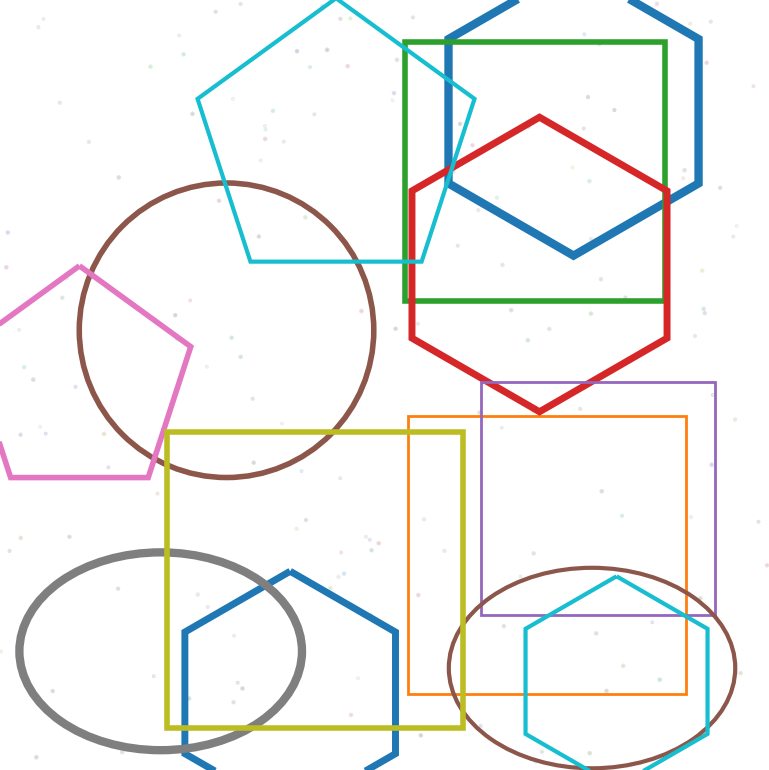[{"shape": "hexagon", "thickness": 2.5, "radius": 0.79, "center": [0.377, 0.1]}, {"shape": "hexagon", "thickness": 3, "radius": 0.94, "center": [0.745, 0.856]}, {"shape": "square", "thickness": 1, "radius": 0.9, "center": [0.71, 0.279]}, {"shape": "square", "thickness": 2, "radius": 0.84, "center": [0.695, 0.777]}, {"shape": "hexagon", "thickness": 2.5, "radius": 0.96, "center": [0.701, 0.656]}, {"shape": "square", "thickness": 1, "radius": 0.76, "center": [0.777, 0.353]}, {"shape": "oval", "thickness": 1.5, "radius": 0.93, "center": [0.769, 0.132]}, {"shape": "circle", "thickness": 2, "radius": 0.96, "center": [0.294, 0.571]}, {"shape": "pentagon", "thickness": 2, "radius": 0.76, "center": [0.103, 0.503]}, {"shape": "oval", "thickness": 3, "radius": 0.92, "center": [0.209, 0.154]}, {"shape": "square", "thickness": 2, "radius": 0.96, "center": [0.409, 0.247]}, {"shape": "pentagon", "thickness": 1.5, "radius": 0.95, "center": [0.436, 0.813]}, {"shape": "hexagon", "thickness": 1.5, "radius": 0.68, "center": [0.801, 0.115]}]